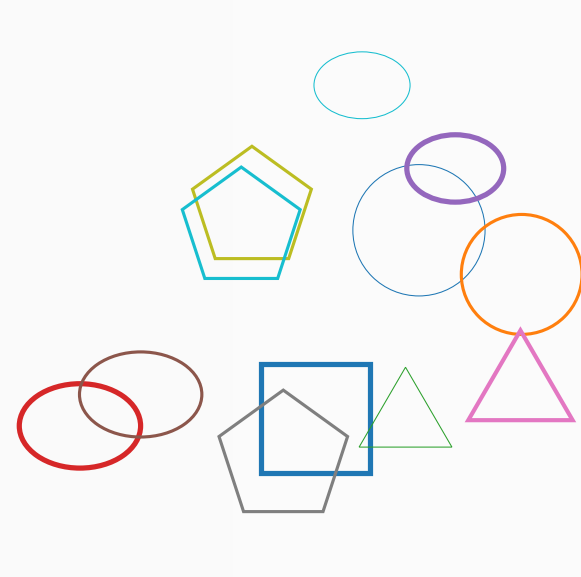[{"shape": "square", "thickness": 2.5, "radius": 0.47, "center": [0.543, 0.274]}, {"shape": "circle", "thickness": 0.5, "radius": 0.57, "center": [0.721, 0.6]}, {"shape": "circle", "thickness": 1.5, "radius": 0.52, "center": [0.898, 0.524]}, {"shape": "triangle", "thickness": 0.5, "radius": 0.46, "center": [0.698, 0.271]}, {"shape": "oval", "thickness": 2.5, "radius": 0.52, "center": [0.138, 0.262]}, {"shape": "oval", "thickness": 2.5, "radius": 0.42, "center": [0.783, 0.707]}, {"shape": "oval", "thickness": 1.5, "radius": 0.53, "center": [0.242, 0.316]}, {"shape": "triangle", "thickness": 2, "radius": 0.52, "center": [0.895, 0.323]}, {"shape": "pentagon", "thickness": 1.5, "radius": 0.58, "center": [0.487, 0.207]}, {"shape": "pentagon", "thickness": 1.5, "radius": 0.54, "center": [0.433, 0.638]}, {"shape": "oval", "thickness": 0.5, "radius": 0.41, "center": [0.623, 0.852]}, {"shape": "pentagon", "thickness": 1.5, "radius": 0.53, "center": [0.415, 0.603]}]